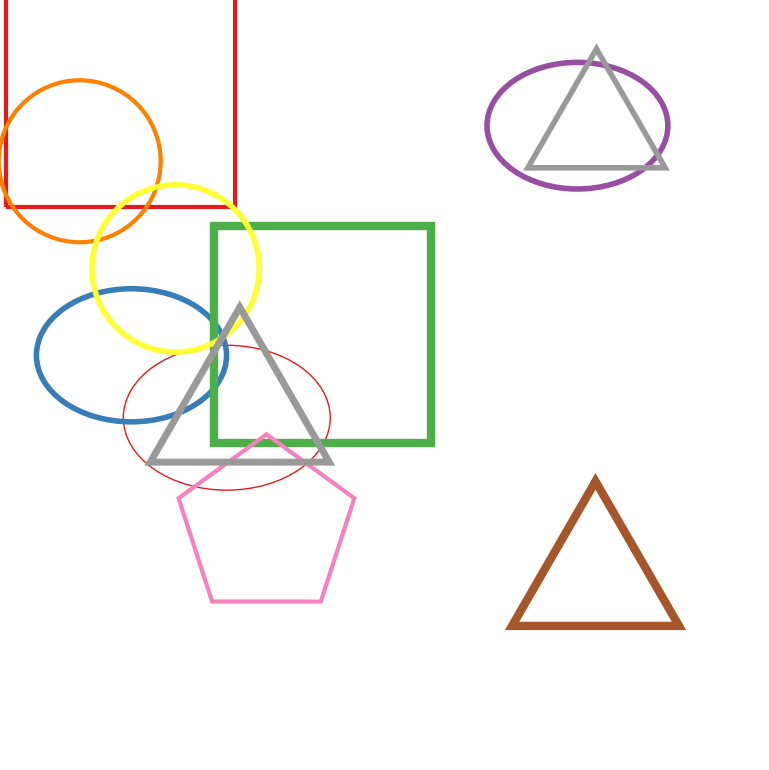[{"shape": "oval", "thickness": 0.5, "radius": 0.67, "center": [0.295, 0.458]}, {"shape": "square", "thickness": 1.5, "radius": 0.75, "center": [0.156, 0.88]}, {"shape": "oval", "thickness": 2, "radius": 0.62, "center": [0.171, 0.539]}, {"shape": "square", "thickness": 3, "radius": 0.71, "center": [0.419, 0.566]}, {"shape": "oval", "thickness": 2, "radius": 0.59, "center": [0.75, 0.837]}, {"shape": "circle", "thickness": 1.5, "radius": 0.53, "center": [0.103, 0.791]}, {"shape": "circle", "thickness": 2, "radius": 0.54, "center": [0.228, 0.651]}, {"shape": "triangle", "thickness": 3, "radius": 0.63, "center": [0.773, 0.25]}, {"shape": "pentagon", "thickness": 1.5, "radius": 0.6, "center": [0.346, 0.316]}, {"shape": "triangle", "thickness": 2.5, "radius": 0.67, "center": [0.311, 0.467]}, {"shape": "triangle", "thickness": 2, "radius": 0.51, "center": [0.775, 0.834]}]